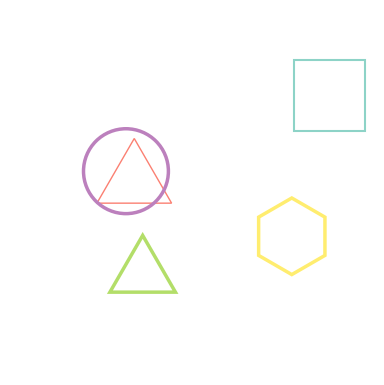[{"shape": "square", "thickness": 1.5, "radius": 0.46, "center": [0.857, 0.752]}, {"shape": "triangle", "thickness": 1, "radius": 0.56, "center": [0.349, 0.528]}, {"shape": "triangle", "thickness": 2.5, "radius": 0.49, "center": [0.371, 0.29]}, {"shape": "circle", "thickness": 2.5, "radius": 0.55, "center": [0.327, 0.555]}, {"shape": "hexagon", "thickness": 2.5, "radius": 0.5, "center": [0.758, 0.386]}]